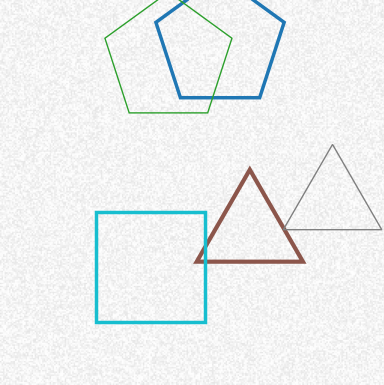[{"shape": "pentagon", "thickness": 2.5, "radius": 0.88, "center": [0.572, 0.888]}, {"shape": "pentagon", "thickness": 1, "radius": 0.87, "center": [0.437, 0.847]}, {"shape": "triangle", "thickness": 3, "radius": 0.8, "center": [0.649, 0.4]}, {"shape": "triangle", "thickness": 1, "radius": 0.74, "center": [0.864, 0.477]}, {"shape": "square", "thickness": 2.5, "radius": 0.71, "center": [0.392, 0.307]}]